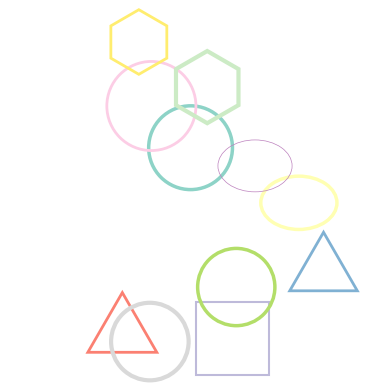[{"shape": "circle", "thickness": 2.5, "radius": 0.54, "center": [0.495, 0.616]}, {"shape": "oval", "thickness": 2.5, "radius": 0.49, "center": [0.776, 0.473]}, {"shape": "square", "thickness": 1.5, "radius": 0.48, "center": [0.603, 0.122]}, {"shape": "triangle", "thickness": 2, "radius": 0.52, "center": [0.318, 0.137]}, {"shape": "triangle", "thickness": 2, "radius": 0.51, "center": [0.84, 0.295]}, {"shape": "circle", "thickness": 2.5, "radius": 0.5, "center": [0.614, 0.254]}, {"shape": "circle", "thickness": 2, "radius": 0.58, "center": [0.393, 0.725]}, {"shape": "circle", "thickness": 3, "radius": 0.5, "center": [0.389, 0.113]}, {"shape": "oval", "thickness": 0.5, "radius": 0.48, "center": [0.662, 0.569]}, {"shape": "hexagon", "thickness": 3, "radius": 0.47, "center": [0.538, 0.774]}, {"shape": "hexagon", "thickness": 2, "radius": 0.42, "center": [0.361, 0.891]}]